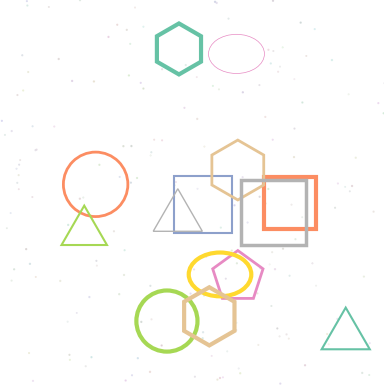[{"shape": "triangle", "thickness": 1.5, "radius": 0.36, "center": [0.898, 0.129]}, {"shape": "hexagon", "thickness": 3, "radius": 0.33, "center": [0.465, 0.873]}, {"shape": "circle", "thickness": 2, "radius": 0.42, "center": [0.248, 0.521]}, {"shape": "square", "thickness": 3, "radius": 0.34, "center": [0.754, 0.473]}, {"shape": "square", "thickness": 1.5, "radius": 0.37, "center": [0.528, 0.469]}, {"shape": "oval", "thickness": 0.5, "radius": 0.36, "center": [0.614, 0.86]}, {"shape": "pentagon", "thickness": 2, "radius": 0.34, "center": [0.618, 0.28]}, {"shape": "circle", "thickness": 3, "radius": 0.4, "center": [0.434, 0.166]}, {"shape": "triangle", "thickness": 1.5, "radius": 0.34, "center": [0.219, 0.398]}, {"shape": "oval", "thickness": 3, "radius": 0.41, "center": [0.571, 0.287]}, {"shape": "hexagon", "thickness": 3, "radius": 0.38, "center": [0.544, 0.178]}, {"shape": "hexagon", "thickness": 2, "radius": 0.39, "center": [0.618, 0.558]}, {"shape": "triangle", "thickness": 1, "radius": 0.37, "center": [0.462, 0.436]}, {"shape": "square", "thickness": 2.5, "radius": 0.42, "center": [0.71, 0.448]}]